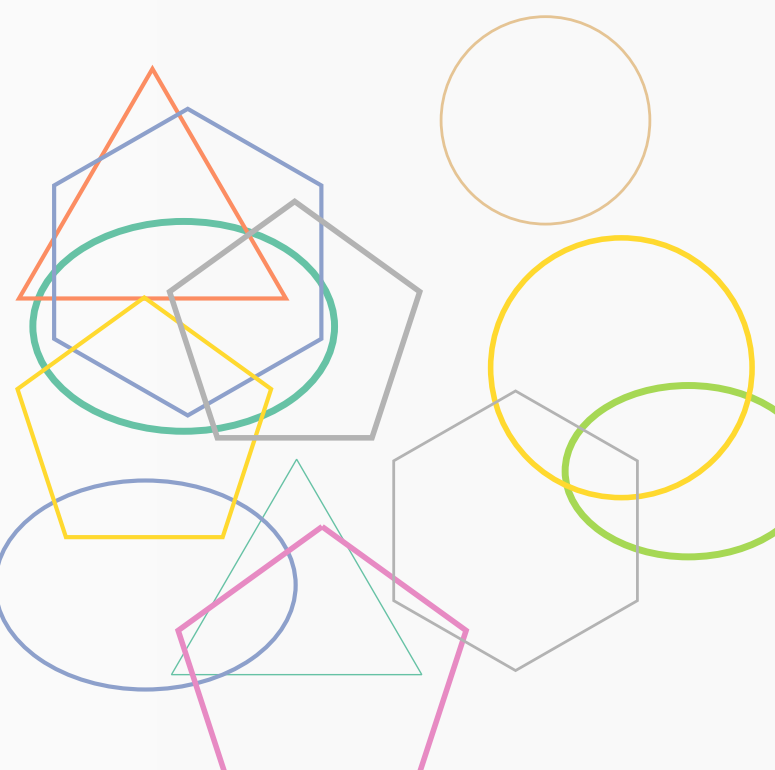[{"shape": "triangle", "thickness": 0.5, "radius": 0.93, "center": [0.383, 0.217]}, {"shape": "oval", "thickness": 2.5, "radius": 0.97, "center": [0.237, 0.576]}, {"shape": "triangle", "thickness": 1.5, "radius": 0.99, "center": [0.197, 0.712]}, {"shape": "hexagon", "thickness": 1.5, "radius": 1.0, "center": [0.242, 0.66]}, {"shape": "oval", "thickness": 1.5, "radius": 0.97, "center": [0.188, 0.24]}, {"shape": "pentagon", "thickness": 2, "radius": 0.98, "center": [0.416, 0.121]}, {"shape": "oval", "thickness": 2.5, "radius": 0.79, "center": [0.888, 0.388]}, {"shape": "pentagon", "thickness": 1.5, "radius": 0.86, "center": [0.186, 0.442]}, {"shape": "circle", "thickness": 2, "radius": 0.84, "center": [0.802, 0.522]}, {"shape": "circle", "thickness": 1, "radius": 0.67, "center": [0.704, 0.844]}, {"shape": "pentagon", "thickness": 2, "radius": 0.85, "center": [0.38, 0.569]}, {"shape": "hexagon", "thickness": 1, "radius": 0.91, "center": [0.665, 0.311]}]